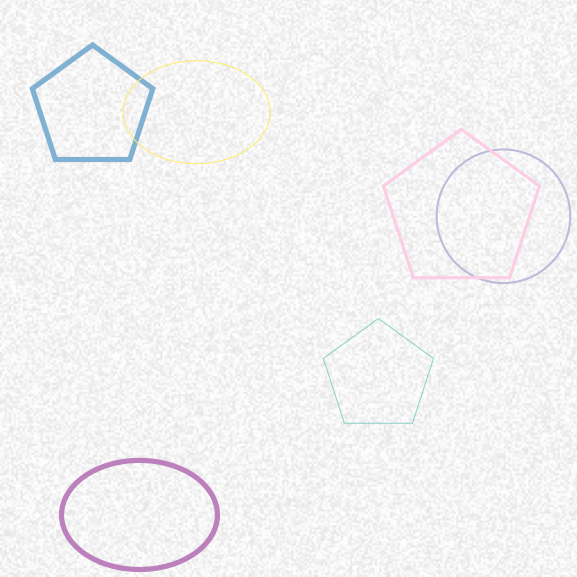[{"shape": "pentagon", "thickness": 0.5, "radius": 0.5, "center": [0.655, 0.347]}, {"shape": "circle", "thickness": 1, "radius": 0.58, "center": [0.872, 0.625]}, {"shape": "pentagon", "thickness": 2.5, "radius": 0.55, "center": [0.16, 0.812]}, {"shape": "pentagon", "thickness": 1.5, "radius": 0.71, "center": [0.799, 0.633]}, {"shape": "oval", "thickness": 2.5, "radius": 0.67, "center": [0.242, 0.107]}, {"shape": "oval", "thickness": 0.5, "radius": 0.64, "center": [0.341, 0.805]}]